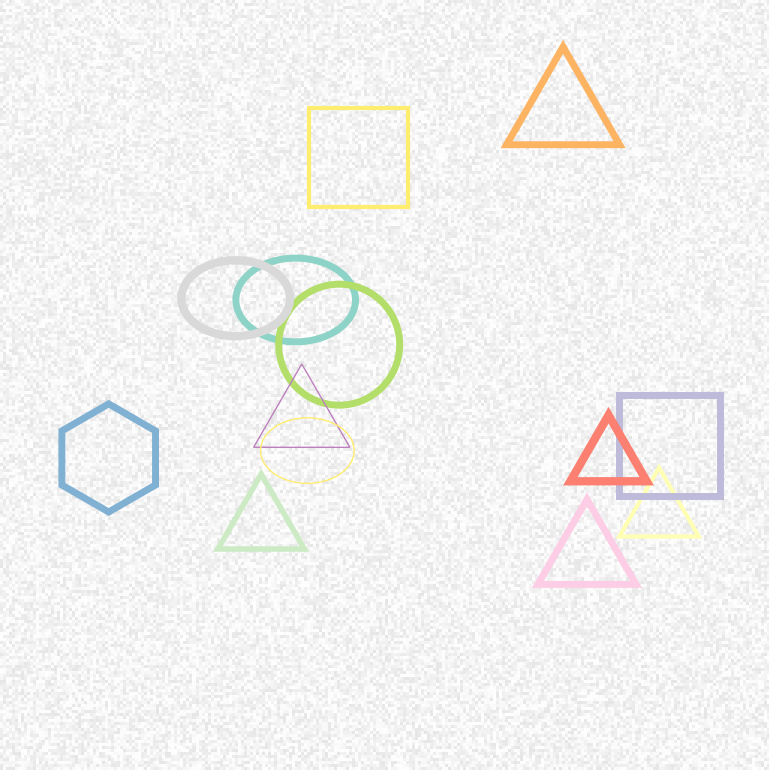[{"shape": "oval", "thickness": 2.5, "radius": 0.39, "center": [0.384, 0.61]}, {"shape": "triangle", "thickness": 1.5, "radius": 0.3, "center": [0.856, 0.333]}, {"shape": "square", "thickness": 2.5, "radius": 0.33, "center": [0.87, 0.421]}, {"shape": "triangle", "thickness": 3, "radius": 0.29, "center": [0.79, 0.404]}, {"shape": "hexagon", "thickness": 2.5, "radius": 0.35, "center": [0.141, 0.405]}, {"shape": "triangle", "thickness": 2.5, "radius": 0.42, "center": [0.731, 0.854]}, {"shape": "circle", "thickness": 2.5, "radius": 0.39, "center": [0.441, 0.552]}, {"shape": "triangle", "thickness": 2.5, "radius": 0.37, "center": [0.762, 0.278]}, {"shape": "oval", "thickness": 3, "radius": 0.35, "center": [0.306, 0.613]}, {"shape": "triangle", "thickness": 0.5, "radius": 0.36, "center": [0.392, 0.455]}, {"shape": "triangle", "thickness": 2, "radius": 0.32, "center": [0.339, 0.319]}, {"shape": "oval", "thickness": 0.5, "radius": 0.3, "center": [0.399, 0.415]}, {"shape": "square", "thickness": 1.5, "radius": 0.32, "center": [0.466, 0.796]}]